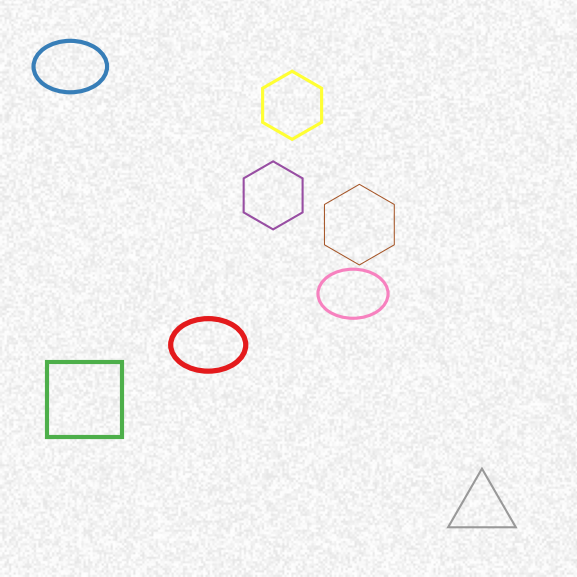[{"shape": "oval", "thickness": 2.5, "radius": 0.32, "center": [0.361, 0.402]}, {"shape": "oval", "thickness": 2, "radius": 0.32, "center": [0.122, 0.884]}, {"shape": "square", "thickness": 2, "radius": 0.32, "center": [0.146, 0.307]}, {"shape": "hexagon", "thickness": 1, "radius": 0.29, "center": [0.473, 0.661]}, {"shape": "hexagon", "thickness": 1.5, "radius": 0.29, "center": [0.506, 0.817]}, {"shape": "hexagon", "thickness": 0.5, "radius": 0.35, "center": [0.622, 0.61]}, {"shape": "oval", "thickness": 1.5, "radius": 0.3, "center": [0.611, 0.491]}, {"shape": "triangle", "thickness": 1, "radius": 0.34, "center": [0.835, 0.12]}]